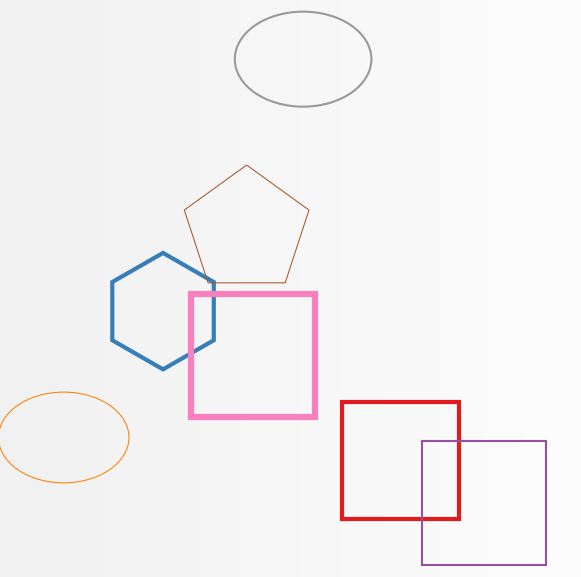[{"shape": "square", "thickness": 2, "radius": 0.51, "center": [0.689, 0.202]}, {"shape": "hexagon", "thickness": 2, "radius": 0.5, "center": [0.28, 0.46]}, {"shape": "square", "thickness": 1, "radius": 0.53, "center": [0.833, 0.128]}, {"shape": "oval", "thickness": 0.5, "radius": 0.56, "center": [0.11, 0.242]}, {"shape": "pentagon", "thickness": 0.5, "radius": 0.56, "center": [0.424, 0.601]}, {"shape": "square", "thickness": 3, "radius": 0.53, "center": [0.435, 0.383]}, {"shape": "oval", "thickness": 1, "radius": 0.59, "center": [0.521, 0.897]}]